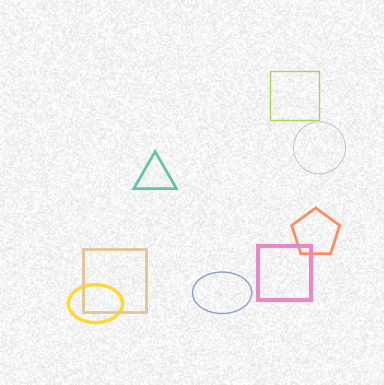[{"shape": "triangle", "thickness": 2, "radius": 0.32, "center": [0.403, 0.542]}, {"shape": "pentagon", "thickness": 2, "radius": 0.33, "center": [0.82, 0.394]}, {"shape": "oval", "thickness": 1, "radius": 0.38, "center": [0.577, 0.239]}, {"shape": "square", "thickness": 3, "radius": 0.35, "center": [0.739, 0.291]}, {"shape": "square", "thickness": 1, "radius": 0.32, "center": [0.765, 0.751]}, {"shape": "oval", "thickness": 2.5, "radius": 0.35, "center": [0.248, 0.211]}, {"shape": "square", "thickness": 2, "radius": 0.41, "center": [0.297, 0.272]}, {"shape": "circle", "thickness": 0.5, "radius": 0.34, "center": [0.83, 0.616]}]